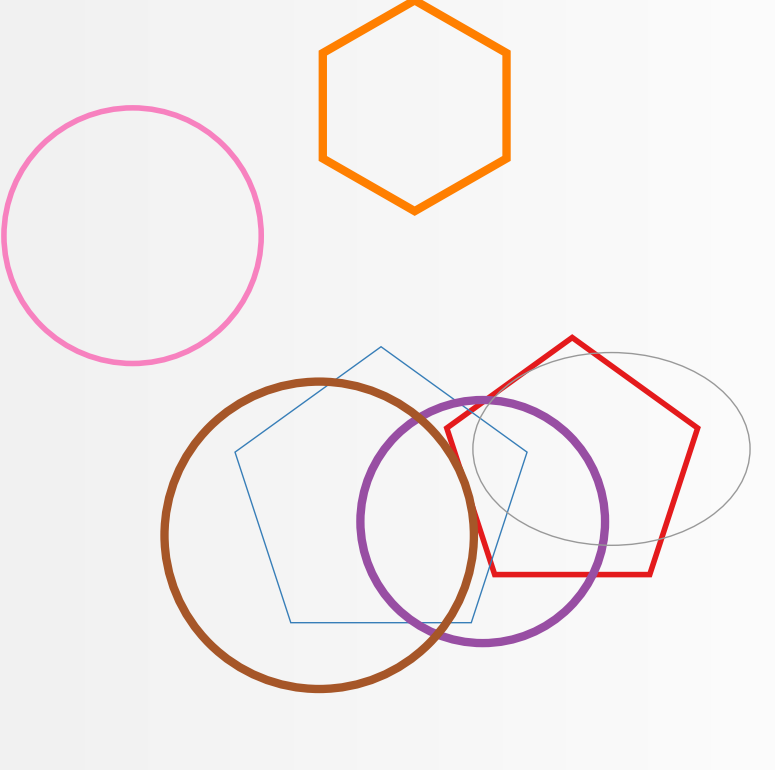[{"shape": "pentagon", "thickness": 2, "radius": 0.85, "center": [0.738, 0.391]}, {"shape": "pentagon", "thickness": 0.5, "radius": 0.99, "center": [0.492, 0.352]}, {"shape": "circle", "thickness": 3, "radius": 0.79, "center": [0.623, 0.323]}, {"shape": "hexagon", "thickness": 3, "radius": 0.68, "center": [0.535, 0.863]}, {"shape": "circle", "thickness": 3, "radius": 1.0, "center": [0.412, 0.305]}, {"shape": "circle", "thickness": 2, "radius": 0.83, "center": [0.171, 0.694]}, {"shape": "oval", "thickness": 0.5, "radius": 0.89, "center": [0.789, 0.417]}]